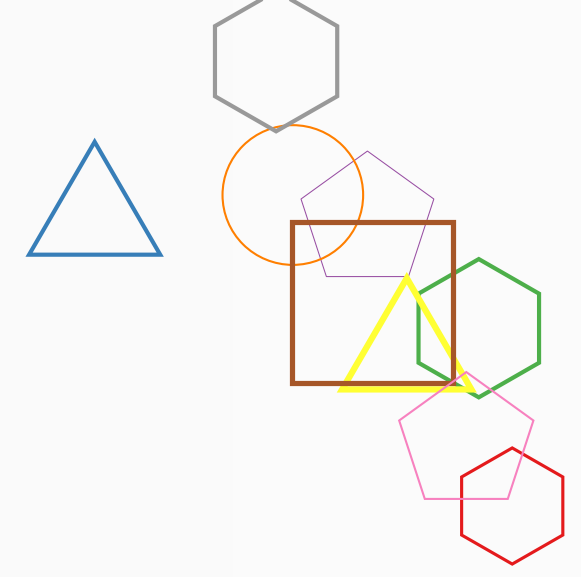[{"shape": "hexagon", "thickness": 1.5, "radius": 0.5, "center": [0.881, 0.123]}, {"shape": "triangle", "thickness": 2, "radius": 0.65, "center": [0.163, 0.623]}, {"shape": "hexagon", "thickness": 2, "radius": 0.6, "center": [0.824, 0.431]}, {"shape": "pentagon", "thickness": 0.5, "radius": 0.6, "center": [0.632, 0.617]}, {"shape": "circle", "thickness": 1, "radius": 0.6, "center": [0.504, 0.661]}, {"shape": "triangle", "thickness": 3, "radius": 0.64, "center": [0.7, 0.389]}, {"shape": "square", "thickness": 2.5, "radius": 0.69, "center": [0.641, 0.475]}, {"shape": "pentagon", "thickness": 1, "radius": 0.61, "center": [0.802, 0.233]}, {"shape": "hexagon", "thickness": 2, "radius": 0.61, "center": [0.475, 0.893]}]